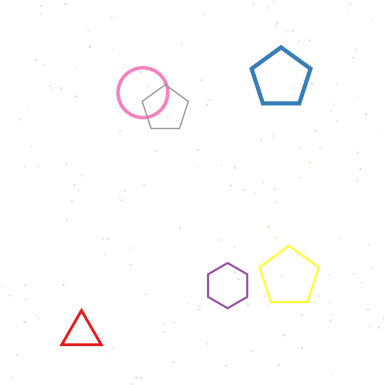[{"shape": "triangle", "thickness": 2, "radius": 0.3, "center": [0.212, 0.134]}, {"shape": "pentagon", "thickness": 3, "radius": 0.4, "center": [0.73, 0.797]}, {"shape": "hexagon", "thickness": 1.5, "radius": 0.29, "center": [0.591, 0.258]}, {"shape": "pentagon", "thickness": 1.5, "radius": 0.4, "center": [0.751, 0.281]}, {"shape": "circle", "thickness": 2.5, "radius": 0.32, "center": [0.371, 0.759]}, {"shape": "pentagon", "thickness": 1, "radius": 0.31, "center": [0.429, 0.717]}]